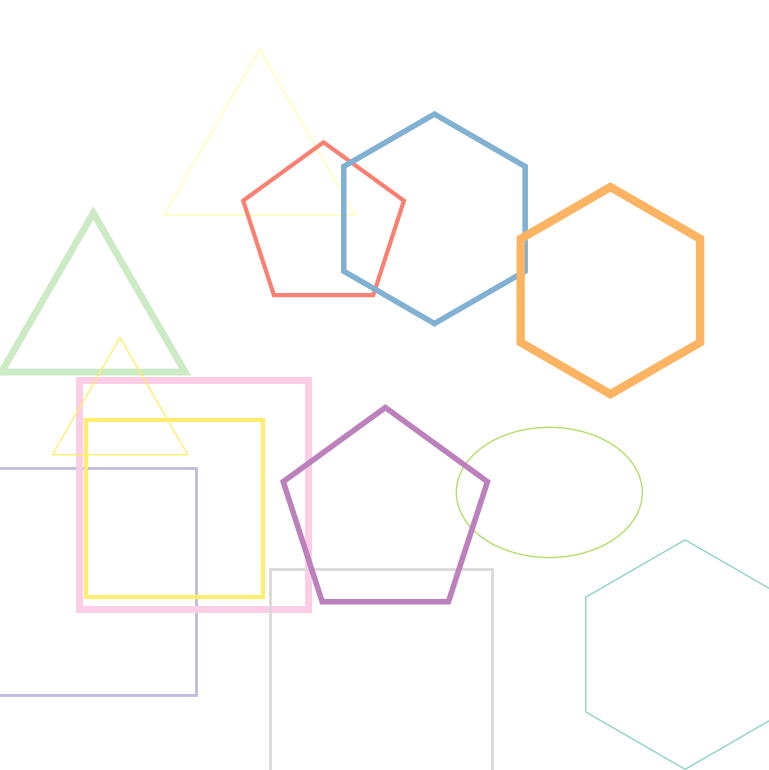[{"shape": "hexagon", "thickness": 0.5, "radius": 0.75, "center": [0.89, 0.15]}, {"shape": "triangle", "thickness": 0.5, "radius": 0.72, "center": [0.337, 0.792]}, {"shape": "square", "thickness": 1, "radius": 0.74, "center": [0.108, 0.245]}, {"shape": "pentagon", "thickness": 1.5, "radius": 0.55, "center": [0.42, 0.705]}, {"shape": "hexagon", "thickness": 2, "radius": 0.68, "center": [0.564, 0.716]}, {"shape": "hexagon", "thickness": 3, "radius": 0.67, "center": [0.793, 0.623]}, {"shape": "oval", "thickness": 0.5, "radius": 0.6, "center": [0.713, 0.36]}, {"shape": "square", "thickness": 2.5, "radius": 0.74, "center": [0.252, 0.358]}, {"shape": "square", "thickness": 1, "radius": 0.72, "center": [0.495, 0.117]}, {"shape": "pentagon", "thickness": 2, "radius": 0.7, "center": [0.5, 0.331]}, {"shape": "triangle", "thickness": 2.5, "radius": 0.69, "center": [0.121, 0.586]}, {"shape": "triangle", "thickness": 0.5, "radius": 0.51, "center": [0.156, 0.46]}, {"shape": "square", "thickness": 1.5, "radius": 0.58, "center": [0.226, 0.34]}]